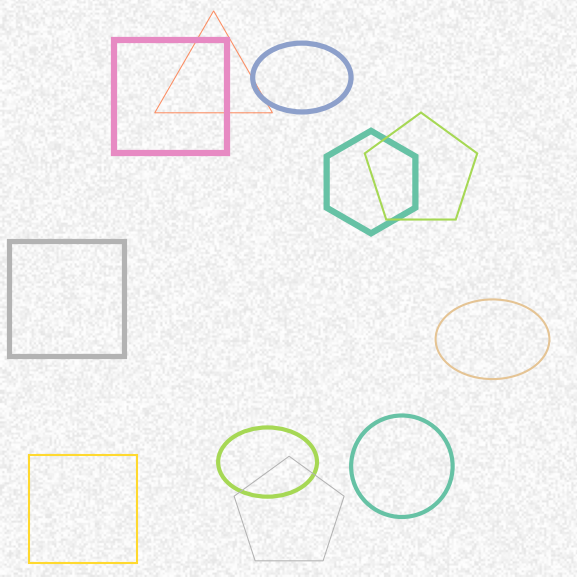[{"shape": "circle", "thickness": 2, "radius": 0.44, "center": [0.696, 0.192]}, {"shape": "hexagon", "thickness": 3, "radius": 0.44, "center": [0.642, 0.684]}, {"shape": "triangle", "thickness": 0.5, "radius": 0.59, "center": [0.37, 0.863]}, {"shape": "oval", "thickness": 2.5, "radius": 0.43, "center": [0.523, 0.865]}, {"shape": "square", "thickness": 3, "radius": 0.49, "center": [0.295, 0.833]}, {"shape": "pentagon", "thickness": 1, "radius": 0.51, "center": [0.729, 0.702]}, {"shape": "oval", "thickness": 2, "radius": 0.43, "center": [0.463, 0.199]}, {"shape": "square", "thickness": 1, "radius": 0.47, "center": [0.143, 0.117]}, {"shape": "oval", "thickness": 1, "radius": 0.49, "center": [0.853, 0.412]}, {"shape": "pentagon", "thickness": 0.5, "radius": 0.5, "center": [0.501, 0.109]}, {"shape": "square", "thickness": 2.5, "radius": 0.5, "center": [0.115, 0.482]}]